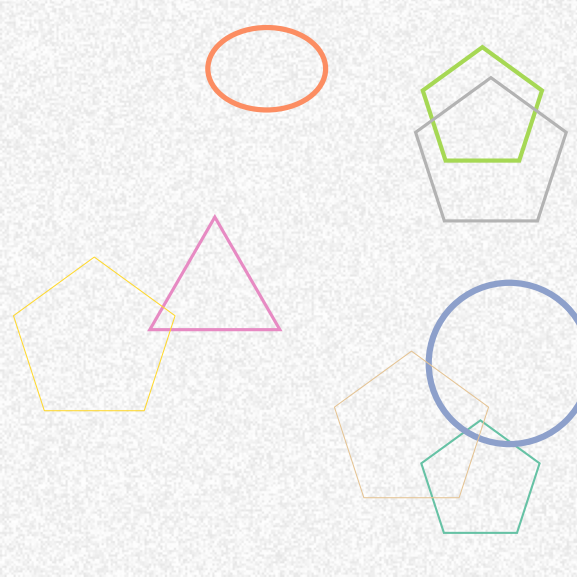[{"shape": "pentagon", "thickness": 1, "radius": 0.54, "center": [0.832, 0.164]}, {"shape": "oval", "thickness": 2.5, "radius": 0.51, "center": [0.462, 0.88]}, {"shape": "circle", "thickness": 3, "radius": 0.7, "center": [0.882, 0.37]}, {"shape": "triangle", "thickness": 1.5, "radius": 0.65, "center": [0.372, 0.493]}, {"shape": "pentagon", "thickness": 2, "radius": 0.54, "center": [0.835, 0.809]}, {"shape": "pentagon", "thickness": 0.5, "radius": 0.74, "center": [0.163, 0.407]}, {"shape": "pentagon", "thickness": 0.5, "radius": 0.7, "center": [0.713, 0.251]}, {"shape": "pentagon", "thickness": 1.5, "radius": 0.69, "center": [0.85, 0.728]}]